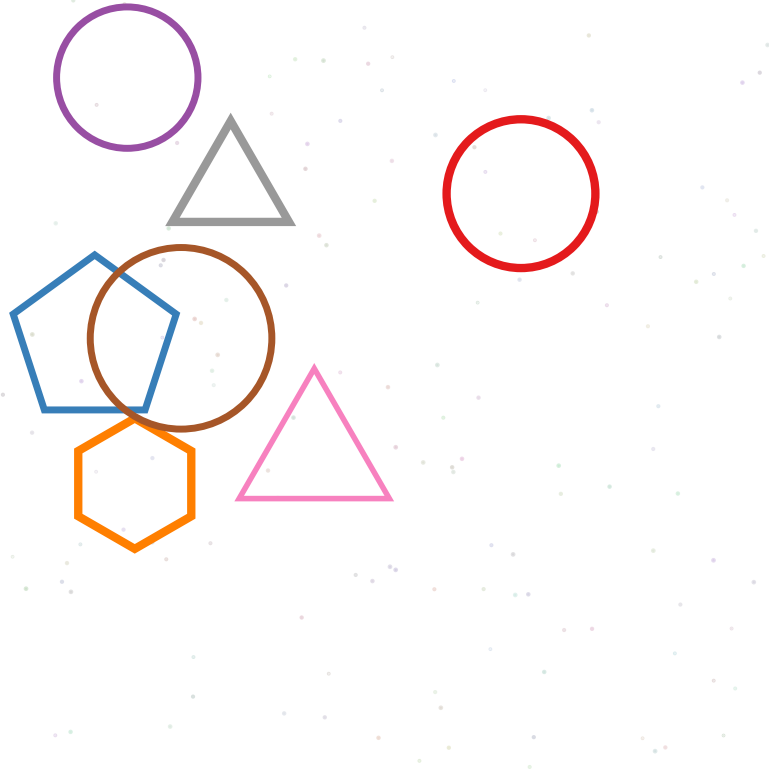[{"shape": "circle", "thickness": 3, "radius": 0.48, "center": [0.677, 0.748]}, {"shape": "pentagon", "thickness": 2.5, "radius": 0.56, "center": [0.123, 0.558]}, {"shape": "circle", "thickness": 2.5, "radius": 0.46, "center": [0.165, 0.899]}, {"shape": "hexagon", "thickness": 3, "radius": 0.42, "center": [0.175, 0.372]}, {"shape": "circle", "thickness": 2.5, "radius": 0.59, "center": [0.235, 0.561]}, {"shape": "triangle", "thickness": 2, "radius": 0.56, "center": [0.408, 0.409]}, {"shape": "triangle", "thickness": 3, "radius": 0.44, "center": [0.3, 0.755]}]